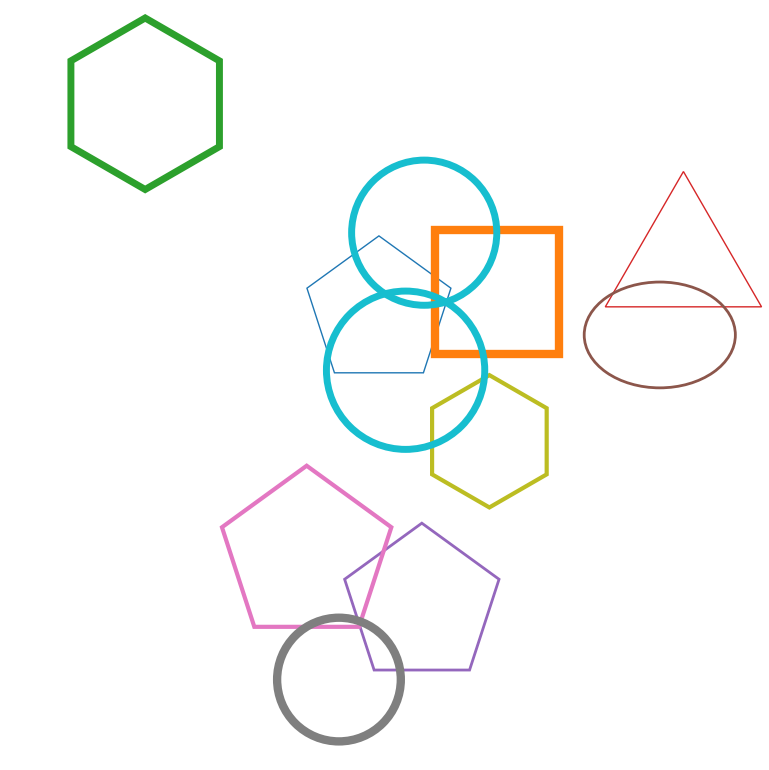[{"shape": "pentagon", "thickness": 0.5, "radius": 0.49, "center": [0.492, 0.595]}, {"shape": "square", "thickness": 3, "radius": 0.4, "center": [0.645, 0.621]}, {"shape": "hexagon", "thickness": 2.5, "radius": 0.56, "center": [0.189, 0.865]}, {"shape": "triangle", "thickness": 0.5, "radius": 0.59, "center": [0.888, 0.66]}, {"shape": "pentagon", "thickness": 1, "radius": 0.53, "center": [0.548, 0.215]}, {"shape": "oval", "thickness": 1, "radius": 0.49, "center": [0.857, 0.565]}, {"shape": "pentagon", "thickness": 1.5, "radius": 0.58, "center": [0.398, 0.28]}, {"shape": "circle", "thickness": 3, "radius": 0.4, "center": [0.44, 0.117]}, {"shape": "hexagon", "thickness": 1.5, "radius": 0.43, "center": [0.636, 0.427]}, {"shape": "circle", "thickness": 2.5, "radius": 0.51, "center": [0.527, 0.519]}, {"shape": "circle", "thickness": 2.5, "radius": 0.47, "center": [0.551, 0.698]}]